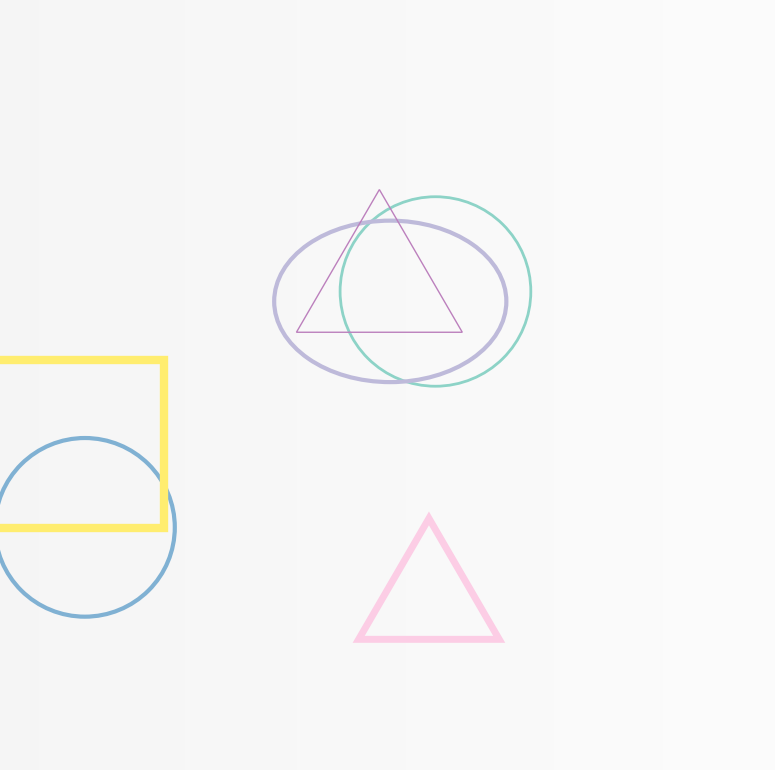[{"shape": "circle", "thickness": 1, "radius": 0.62, "center": [0.562, 0.621]}, {"shape": "oval", "thickness": 1.5, "radius": 0.75, "center": [0.504, 0.609]}, {"shape": "circle", "thickness": 1.5, "radius": 0.58, "center": [0.11, 0.315]}, {"shape": "triangle", "thickness": 2.5, "radius": 0.52, "center": [0.553, 0.222]}, {"shape": "triangle", "thickness": 0.5, "radius": 0.62, "center": [0.49, 0.63]}, {"shape": "square", "thickness": 3, "radius": 0.55, "center": [0.102, 0.424]}]